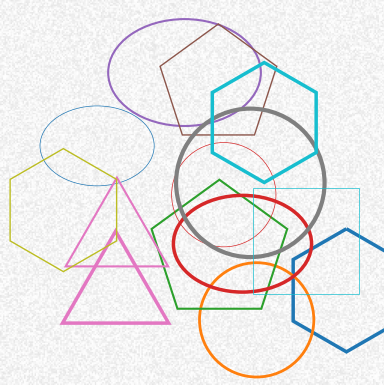[{"shape": "oval", "thickness": 0.5, "radius": 0.74, "center": [0.252, 0.621]}, {"shape": "hexagon", "thickness": 2.5, "radius": 0.8, "center": [0.9, 0.246]}, {"shape": "circle", "thickness": 2, "radius": 0.74, "center": [0.667, 0.169]}, {"shape": "pentagon", "thickness": 1.5, "radius": 0.93, "center": [0.57, 0.348]}, {"shape": "oval", "thickness": 2.5, "radius": 0.9, "center": [0.63, 0.367]}, {"shape": "circle", "thickness": 0.5, "radius": 0.68, "center": [0.581, 0.494]}, {"shape": "oval", "thickness": 1.5, "radius": 0.99, "center": [0.479, 0.812]}, {"shape": "pentagon", "thickness": 1, "radius": 0.8, "center": [0.567, 0.778]}, {"shape": "triangle", "thickness": 2.5, "radius": 0.8, "center": [0.3, 0.24]}, {"shape": "triangle", "thickness": 1.5, "radius": 0.77, "center": [0.304, 0.385]}, {"shape": "circle", "thickness": 3, "radius": 0.96, "center": [0.65, 0.525]}, {"shape": "hexagon", "thickness": 1, "radius": 0.8, "center": [0.165, 0.454]}, {"shape": "hexagon", "thickness": 2.5, "radius": 0.78, "center": [0.686, 0.682]}, {"shape": "square", "thickness": 0.5, "radius": 0.69, "center": [0.794, 0.375]}]